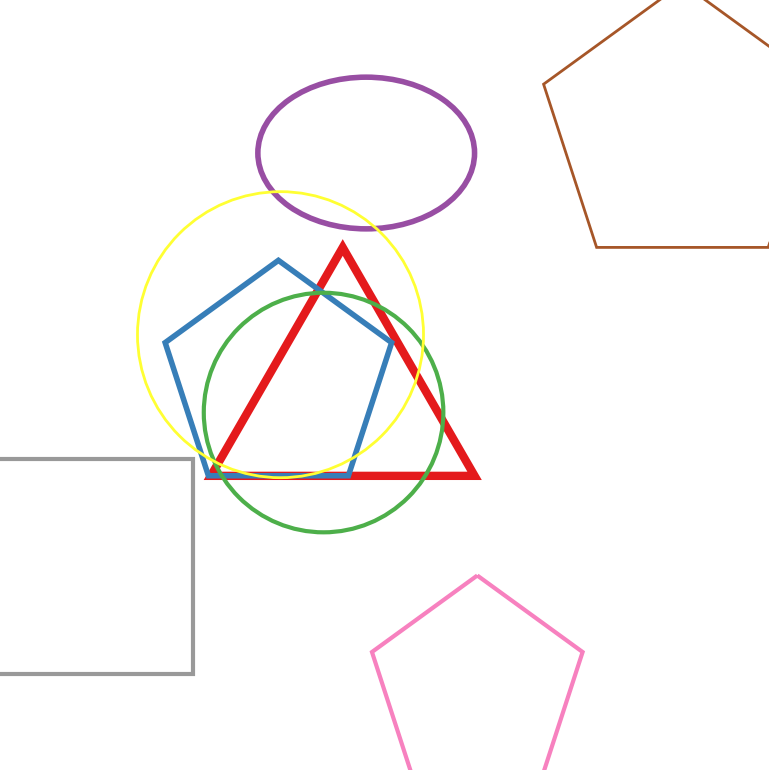[{"shape": "triangle", "thickness": 3, "radius": 0.99, "center": [0.445, 0.481]}, {"shape": "pentagon", "thickness": 2, "radius": 0.77, "center": [0.362, 0.507]}, {"shape": "circle", "thickness": 1.5, "radius": 0.78, "center": [0.42, 0.464]}, {"shape": "oval", "thickness": 2, "radius": 0.7, "center": [0.476, 0.801]}, {"shape": "circle", "thickness": 1, "radius": 0.93, "center": [0.364, 0.565]}, {"shape": "pentagon", "thickness": 1, "radius": 0.95, "center": [0.886, 0.832]}, {"shape": "pentagon", "thickness": 1.5, "radius": 0.72, "center": [0.62, 0.109]}, {"shape": "square", "thickness": 1.5, "radius": 0.7, "center": [0.111, 0.264]}]